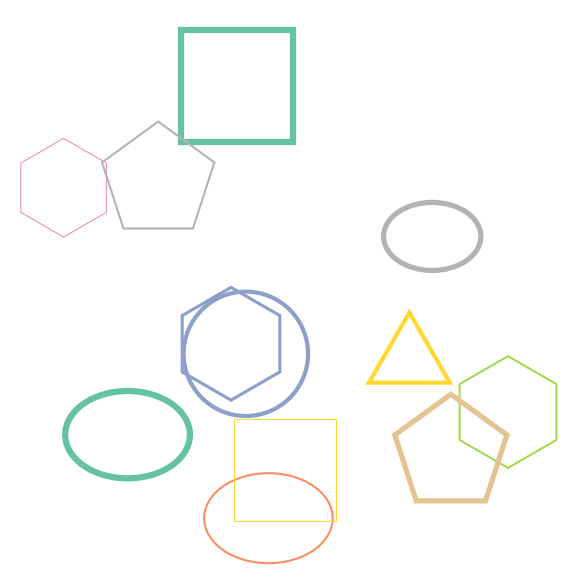[{"shape": "square", "thickness": 3, "radius": 0.48, "center": [0.41, 0.85]}, {"shape": "oval", "thickness": 3, "radius": 0.54, "center": [0.221, 0.246]}, {"shape": "oval", "thickness": 1, "radius": 0.56, "center": [0.465, 0.102]}, {"shape": "circle", "thickness": 2, "radius": 0.54, "center": [0.426, 0.386]}, {"shape": "hexagon", "thickness": 1.5, "radius": 0.49, "center": [0.4, 0.404]}, {"shape": "hexagon", "thickness": 0.5, "radius": 0.43, "center": [0.11, 0.674]}, {"shape": "hexagon", "thickness": 1, "radius": 0.48, "center": [0.88, 0.286]}, {"shape": "triangle", "thickness": 2, "radius": 0.4, "center": [0.709, 0.377]}, {"shape": "square", "thickness": 0.5, "radius": 0.44, "center": [0.493, 0.185]}, {"shape": "pentagon", "thickness": 2.5, "radius": 0.51, "center": [0.781, 0.214]}, {"shape": "oval", "thickness": 2.5, "radius": 0.42, "center": [0.748, 0.59]}, {"shape": "pentagon", "thickness": 1, "radius": 0.51, "center": [0.274, 0.686]}]